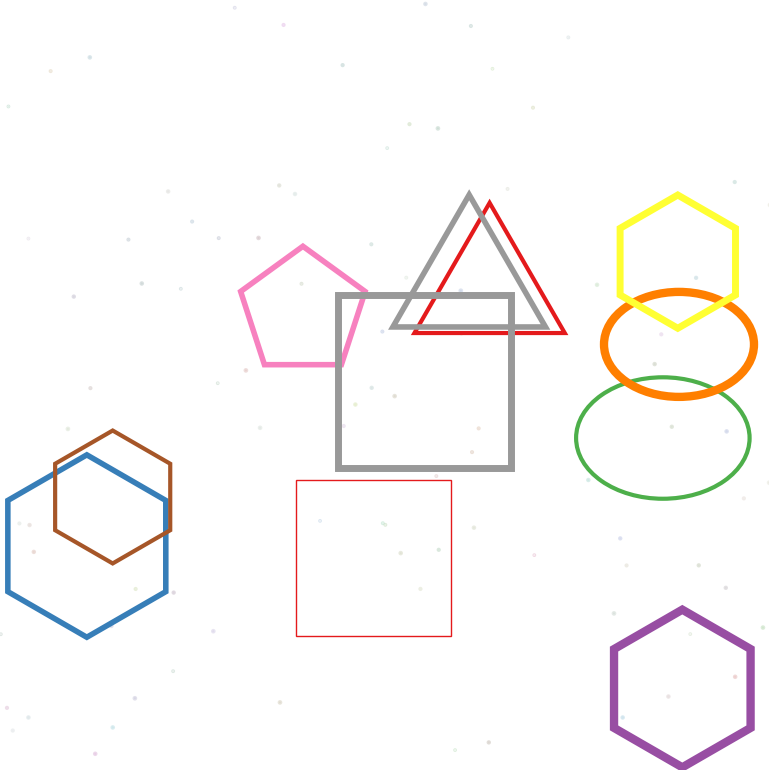[{"shape": "square", "thickness": 0.5, "radius": 0.51, "center": [0.485, 0.275]}, {"shape": "triangle", "thickness": 1.5, "radius": 0.56, "center": [0.636, 0.624]}, {"shape": "hexagon", "thickness": 2, "radius": 0.59, "center": [0.113, 0.291]}, {"shape": "oval", "thickness": 1.5, "radius": 0.56, "center": [0.861, 0.431]}, {"shape": "hexagon", "thickness": 3, "radius": 0.51, "center": [0.886, 0.106]}, {"shape": "oval", "thickness": 3, "radius": 0.49, "center": [0.882, 0.553]}, {"shape": "hexagon", "thickness": 2.5, "radius": 0.43, "center": [0.88, 0.66]}, {"shape": "hexagon", "thickness": 1.5, "radius": 0.43, "center": [0.146, 0.355]}, {"shape": "pentagon", "thickness": 2, "radius": 0.43, "center": [0.393, 0.595]}, {"shape": "square", "thickness": 2.5, "radius": 0.56, "center": [0.551, 0.504]}, {"shape": "triangle", "thickness": 2, "radius": 0.57, "center": [0.609, 0.633]}]